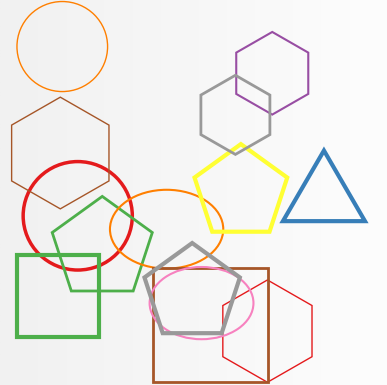[{"shape": "hexagon", "thickness": 1, "radius": 0.66, "center": [0.69, 0.14]}, {"shape": "circle", "thickness": 2.5, "radius": 0.7, "center": [0.201, 0.439]}, {"shape": "triangle", "thickness": 3, "radius": 0.61, "center": [0.836, 0.487]}, {"shape": "pentagon", "thickness": 2, "radius": 0.68, "center": [0.264, 0.354]}, {"shape": "square", "thickness": 3, "radius": 0.53, "center": [0.15, 0.231]}, {"shape": "hexagon", "thickness": 1.5, "radius": 0.54, "center": [0.703, 0.81]}, {"shape": "circle", "thickness": 1, "radius": 0.58, "center": [0.161, 0.879]}, {"shape": "oval", "thickness": 1.5, "radius": 0.73, "center": [0.43, 0.405]}, {"shape": "pentagon", "thickness": 3, "radius": 0.63, "center": [0.622, 0.5]}, {"shape": "hexagon", "thickness": 1, "radius": 0.73, "center": [0.156, 0.603]}, {"shape": "square", "thickness": 2, "radius": 0.74, "center": [0.543, 0.155]}, {"shape": "oval", "thickness": 1.5, "radius": 0.67, "center": [0.52, 0.213]}, {"shape": "hexagon", "thickness": 2, "radius": 0.51, "center": [0.607, 0.702]}, {"shape": "pentagon", "thickness": 3, "radius": 0.65, "center": [0.496, 0.239]}]